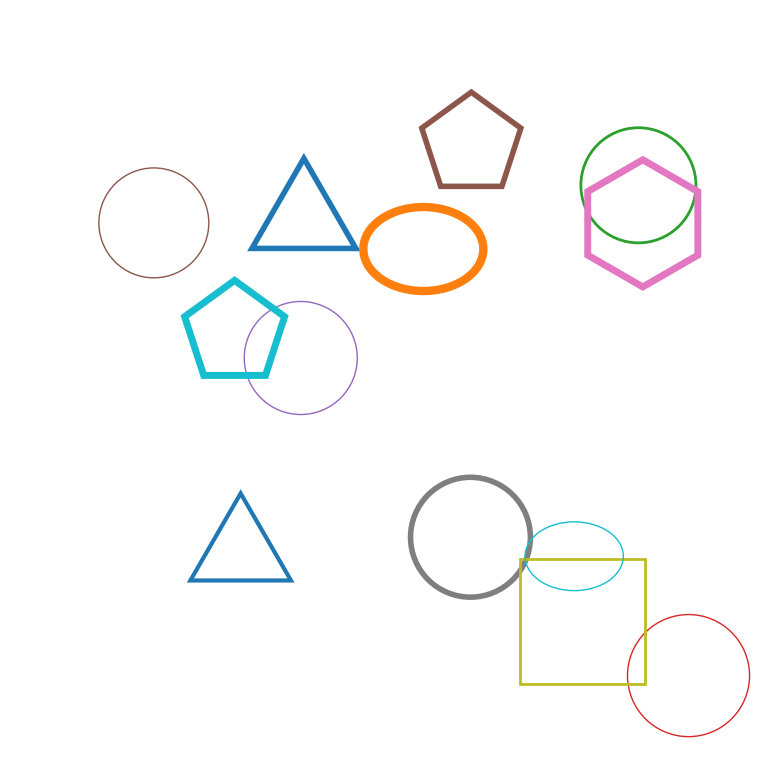[{"shape": "triangle", "thickness": 1.5, "radius": 0.38, "center": [0.313, 0.284]}, {"shape": "triangle", "thickness": 2, "radius": 0.39, "center": [0.395, 0.716]}, {"shape": "oval", "thickness": 3, "radius": 0.39, "center": [0.55, 0.677]}, {"shape": "circle", "thickness": 1, "radius": 0.37, "center": [0.829, 0.759]}, {"shape": "circle", "thickness": 0.5, "radius": 0.4, "center": [0.894, 0.123]}, {"shape": "circle", "thickness": 0.5, "radius": 0.37, "center": [0.391, 0.535]}, {"shape": "circle", "thickness": 0.5, "radius": 0.36, "center": [0.2, 0.711]}, {"shape": "pentagon", "thickness": 2, "radius": 0.34, "center": [0.612, 0.813]}, {"shape": "hexagon", "thickness": 2.5, "radius": 0.41, "center": [0.835, 0.71]}, {"shape": "circle", "thickness": 2, "radius": 0.39, "center": [0.611, 0.302]}, {"shape": "square", "thickness": 1, "radius": 0.41, "center": [0.756, 0.193]}, {"shape": "oval", "thickness": 0.5, "radius": 0.32, "center": [0.746, 0.278]}, {"shape": "pentagon", "thickness": 2.5, "radius": 0.34, "center": [0.305, 0.568]}]